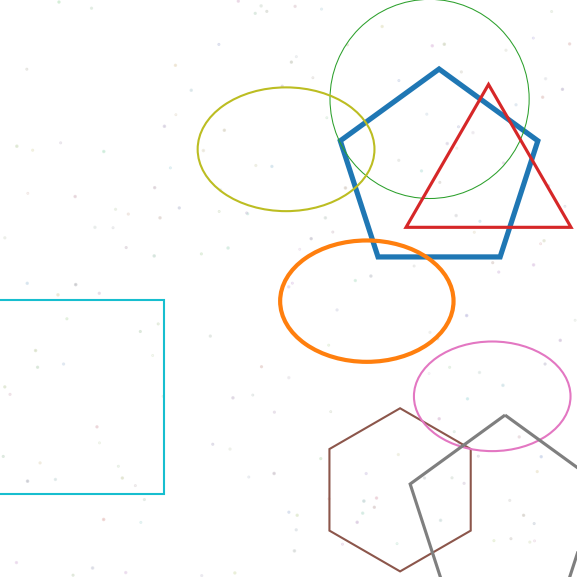[{"shape": "pentagon", "thickness": 2.5, "radius": 0.9, "center": [0.76, 0.7]}, {"shape": "oval", "thickness": 2, "radius": 0.75, "center": [0.635, 0.478]}, {"shape": "circle", "thickness": 0.5, "radius": 0.86, "center": [0.744, 0.828]}, {"shape": "triangle", "thickness": 1.5, "radius": 0.82, "center": [0.846, 0.688]}, {"shape": "hexagon", "thickness": 1, "radius": 0.71, "center": [0.693, 0.151]}, {"shape": "oval", "thickness": 1, "radius": 0.68, "center": [0.852, 0.313]}, {"shape": "pentagon", "thickness": 1.5, "radius": 0.86, "center": [0.875, 0.108]}, {"shape": "oval", "thickness": 1, "radius": 0.77, "center": [0.495, 0.741]}, {"shape": "square", "thickness": 1, "radius": 0.84, "center": [0.115, 0.312]}]